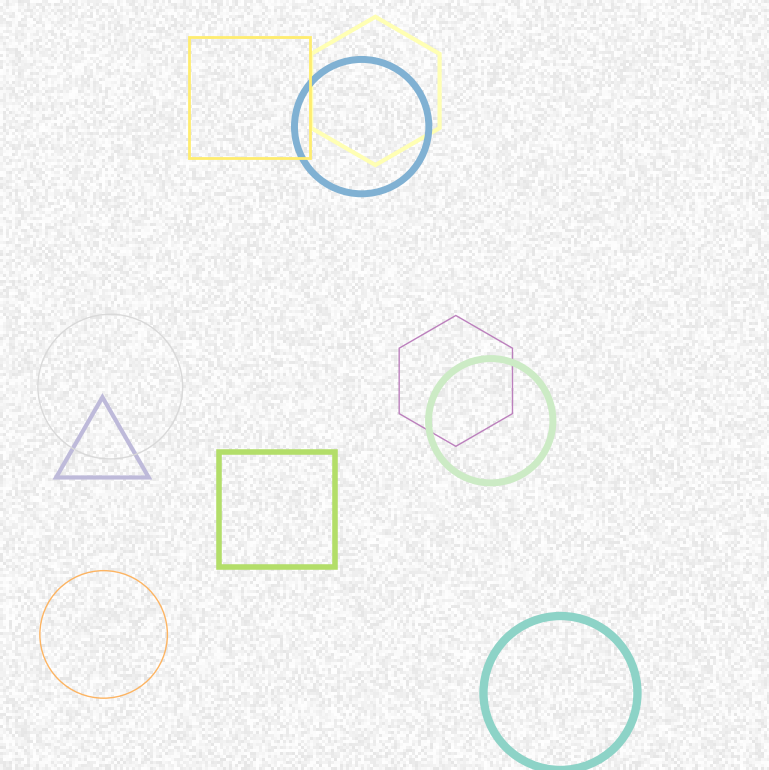[{"shape": "circle", "thickness": 3, "radius": 0.5, "center": [0.728, 0.1]}, {"shape": "hexagon", "thickness": 1.5, "radius": 0.48, "center": [0.488, 0.882]}, {"shape": "triangle", "thickness": 1.5, "radius": 0.35, "center": [0.133, 0.415]}, {"shape": "circle", "thickness": 2.5, "radius": 0.44, "center": [0.47, 0.836]}, {"shape": "circle", "thickness": 0.5, "radius": 0.41, "center": [0.135, 0.176]}, {"shape": "square", "thickness": 2, "radius": 0.37, "center": [0.36, 0.338]}, {"shape": "circle", "thickness": 0.5, "radius": 0.47, "center": [0.143, 0.498]}, {"shape": "hexagon", "thickness": 0.5, "radius": 0.42, "center": [0.592, 0.505]}, {"shape": "circle", "thickness": 2.5, "radius": 0.4, "center": [0.637, 0.454]}, {"shape": "square", "thickness": 1, "radius": 0.39, "center": [0.324, 0.874]}]